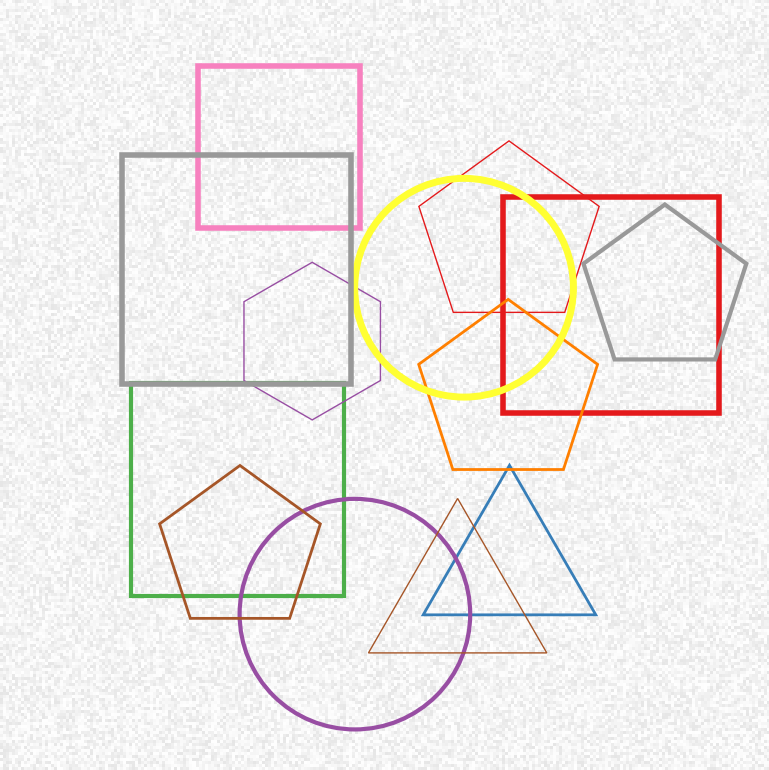[{"shape": "pentagon", "thickness": 0.5, "radius": 0.62, "center": [0.661, 0.694]}, {"shape": "square", "thickness": 2, "radius": 0.7, "center": [0.794, 0.603]}, {"shape": "triangle", "thickness": 1, "radius": 0.65, "center": [0.662, 0.266]}, {"shape": "square", "thickness": 1.5, "radius": 0.69, "center": [0.308, 0.364]}, {"shape": "circle", "thickness": 1.5, "radius": 0.75, "center": [0.461, 0.202]}, {"shape": "hexagon", "thickness": 0.5, "radius": 0.51, "center": [0.405, 0.557]}, {"shape": "pentagon", "thickness": 1, "radius": 0.61, "center": [0.66, 0.489]}, {"shape": "circle", "thickness": 2.5, "radius": 0.71, "center": [0.603, 0.626]}, {"shape": "triangle", "thickness": 0.5, "radius": 0.67, "center": [0.594, 0.219]}, {"shape": "pentagon", "thickness": 1, "radius": 0.55, "center": [0.312, 0.286]}, {"shape": "square", "thickness": 2, "radius": 0.53, "center": [0.363, 0.81]}, {"shape": "pentagon", "thickness": 1.5, "radius": 0.56, "center": [0.863, 0.623]}, {"shape": "square", "thickness": 2, "radius": 0.74, "center": [0.307, 0.65]}]